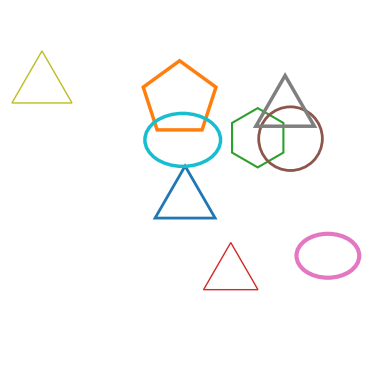[{"shape": "triangle", "thickness": 2, "radius": 0.45, "center": [0.481, 0.479]}, {"shape": "pentagon", "thickness": 2.5, "radius": 0.5, "center": [0.467, 0.743]}, {"shape": "hexagon", "thickness": 1.5, "radius": 0.39, "center": [0.669, 0.642]}, {"shape": "triangle", "thickness": 1, "radius": 0.41, "center": [0.599, 0.288]}, {"shape": "circle", "thickness": 2, "radius": 0.41, "center": [0.755, 0.64]}, {"shape": "oval", "thickness": 3, "radius": 0.41, "center": [0.852, 0.336]}, {"shape": "triangle", "thickness": 2.5, "radius": 0.44, "center": [0.741, 0.716]}, {"shape": "triangle", "thickness": 1, "radius": 0.45, "center": [0.109, 0.778]}, {"shape": "oval", "thickness": 2.5, "radius": 0.49, "center": [0.475, 0.637]}]